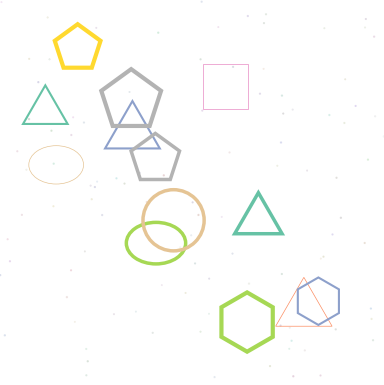[{"shape": "triangle", "thickness": 1.5, "radius": 0.33, "center": [0.118, 0.711]}, {"shape": "triangle", "thickness": 2.5, "radius": 0.36, "center": [0.671, 0.428]}, {"shape": "triangle", "thickness": 0.5, "radius": 0.42, "center": [0.789, 0.195]}, {"shape": "hexagon", "thickness": 1.5, "radius": 0.31, "center": [0.827, 0.218]}, {"shape": "triangle", "thickness": 1.5, "radius": 0.41, "center": [0.344, 0.655]}, {"shape": "square", "thickness": 0.5, "radius": 0.29, "center": [0.586, 0.775]}, {"shape": "hexagon", "thickness": 3, "radius": 0.38, "center": [0.642, 0.164]}, {"shape": "oval", "thickness": 2.5, "radius": 0.39, "center": [0.405, 0.368]}, {"shape": "pentagon", "thickness": 3, "radius": 0.31, "center": [0.202, 0.875]}, {"shape": "circle", "thickness": 2.5, "radius": 0.4, "center": [0.451, 0.428]}, {"shape": "oval", "thickness": 0.5, "radius": 0.36, "center": [0.146, 0.572]}, {"shape": "pentagon", "thickness": 3, "radius": 0.41, "center": [0.341, 0.739]}, {"shape": "pentagon", "thickness": 2.5, "radius": 0.33, "center": [0.403, 0.587]}]